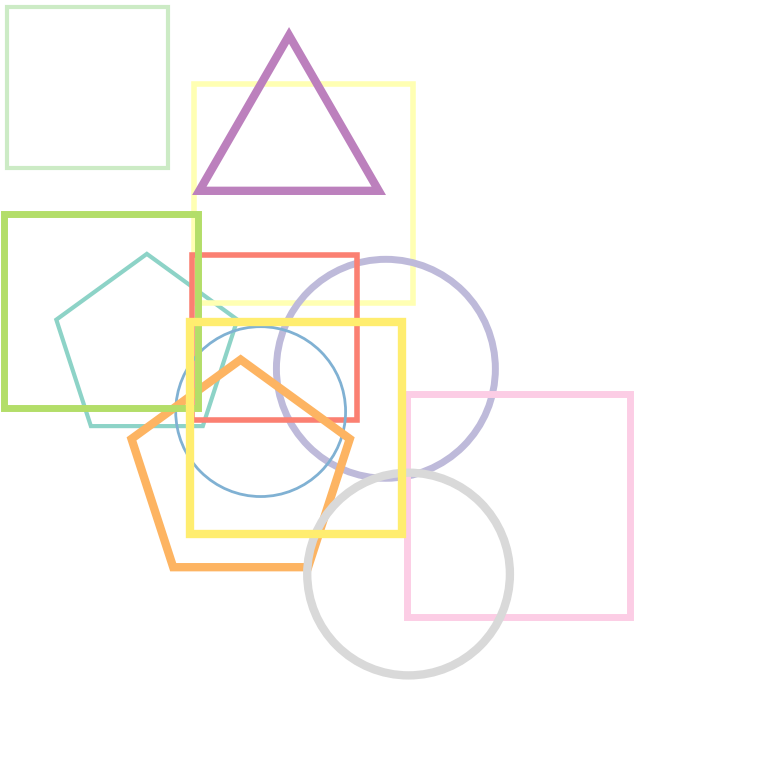[{"shape": "pentagon", "thickness": 1.5, "radius": 0.62, "center": [0.191, 0.547]}, {"shape": "square", "thickness": 2, "radius": 0.71, "center": [0.394, 0.748]}, {"shape": "circle", "thickness": 2.5, "radius": 0.71, "center": [0.501, 0.521]}, {"shape": "square", "thickness": 2, "radius": 0.54, "center": [0.356, 0.561]}, {"shape": "circle", "thickness": 1, "radius": 0.55, "center": [0.338, 0.465]}, {"shape": "pentagon", "thickness": 3, "radius": 0.75, "center": [0.313, 0.384]}, {"shape": "square", "thickness": 2.5, "radius": 0.63, "center": [0.131, 0.596]}, {"shape": "square", "thickness": 2.5, "radius": 0.72, "center": [0.673, 0.343]}, {"shape": "circle", "thickness": 3, "radius": 0.66, "center": [0.531, 0.254]}, {"shape": "triangle", "thickness": 3, "radius": 0.67, "center": [0.375, 0.819]}, {"shape": "square", "thickness": 1.5, "radius": 0.52, "center": [0.113, 0.886]}, {"shape": "square", "thickness": 3, "radius": 0.69, "center": [0.385, 0.444]}]